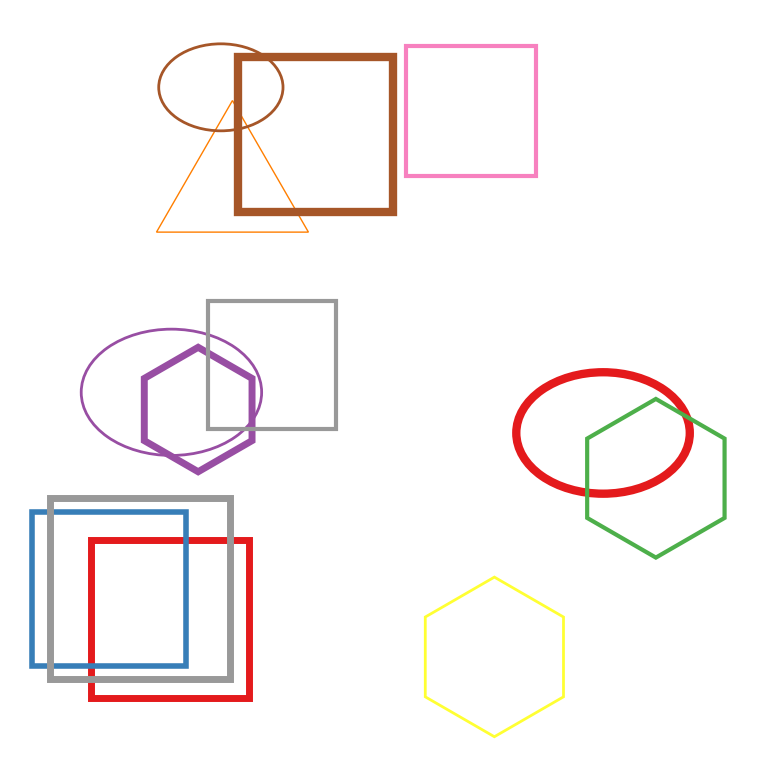[{"shape": "oval", "thickness": 3, "radius": 0.56, "center": [0.783, 0.438]}, {"shape": "square", "thickness": 2.5, "radius": 0.51, "center": [0.221, 0.196]}, {"shape": "square", "thickness": 2, "radius": 0.5, "center": [0.142, 0.235]}, {"shape": "hexagon", "thickness": 1.5, "radius": 0.52, "center": [0.852, 0.379]}, {"shape": "hexagon", "thickness": 2.5, "radius": 0.4, "center": [0.257, 0.468]}, {"shape": "oval", "thickness": 1, "radius": 0.59, "center": [0.223, 0.491]}, {"shape": "triangle", "thickness": 0.5, "radius": 0.57, "center": [0.302, 0.756]}, {"shape": "hexagon", "thickness": 1, "radius": 0.52, "center": [0.642, 0.147]}, {"shape": "square", "thickness": 3, "radius": 0.51, "center": [0.41, 0.825]}, {"shape": "oval", "thickness": 1, "radius": 0.4, "center": [0.287, 0.887]}, {"shape": "square", "thickness": 1.5, "radius": 0.42, "center": [0.612, 0.856]}, {"shape": "square", "thickness": 2.5, "radius": 0.59, "center": [0.182, 0.235]}, {"shape": "square", "thickness": 1.5, "radius": 0.42, "center": [0.353, 0.526]}]